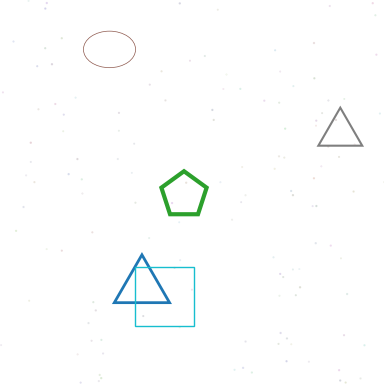[{"shape": "triangle", "thickness": 2, "radius": 0.41, "center": [0.369, 0.255]}, {"shape": "pentagon", "thickness": 3, "radius": 0.31, "center": [0.478, 0.493]}, {"shape": "oval", "thickness": 0.5, "radius": 0.34, "center": [0.284, 0.872]}, {"shape": "triangle", "thickness": 1.5, "radius": 0.33, "center": [0.884, 0.654]}, {"shape": "square", "thickness": 1, "radius": 0.38, "center": [0.427, 0.231]}]